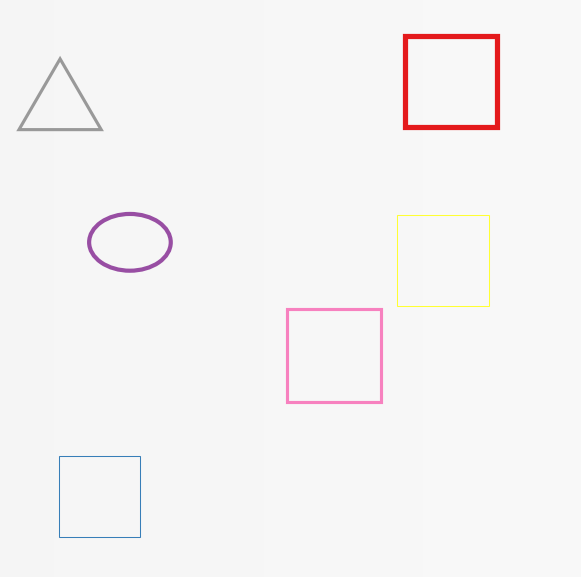[{"shape": "square", "thickness": 2.5, "radius": 0.39, "center": [0.776, 0.857]}, {"shape": "square", "thickness": 0.5, "radius": 0.35, "center": [0.171, 0.14]}, {"shape": "oval", "thickness": 2, "radius": 0.35, "center": [0.224, 0.58]}, {"shape": "square", "thickness": 0.5, "radius": 0.4, "center": [0.762, 0.548]}, {"shape": "square", "thickness": 1.5, "radius": 0.4, "center": [0.575, 0.384]}, {"shape": "triangle", "thickness": 1.5, "radius": 0.41, "center": [0.103, 0.815]}]